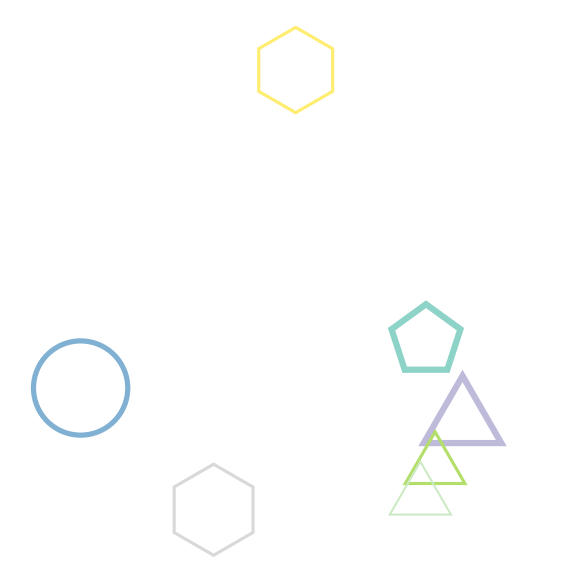[{"shape": "pentagon", "thickness": 3, "radius": 0.31, "center": [0.738, 0.41]}, {"shape": "triangle", "thickness": 3, "radius": 0.39, "center": [0.801, 0.271]}, {"shape": "circle", "thickness": 2.5, "radius": 0.41, "center": [0.14, 0.327]}, {"shape": "triangle", "thickness": 1.5, "radius": 0.3, "center": [0.753, 0.192]}, {"shape": "hexagon", "thickness": 1.5, "radius": 0.39, "center": [0.37, 0.116]}, {"shape": "triangle", "thickness": 1, "radius": 0.31, "center": [0.728, 0.139]}, {"shape": "hexagon", "thickness": 1.5, "radius": 0.37, "center": [0.512, 0.878]}]